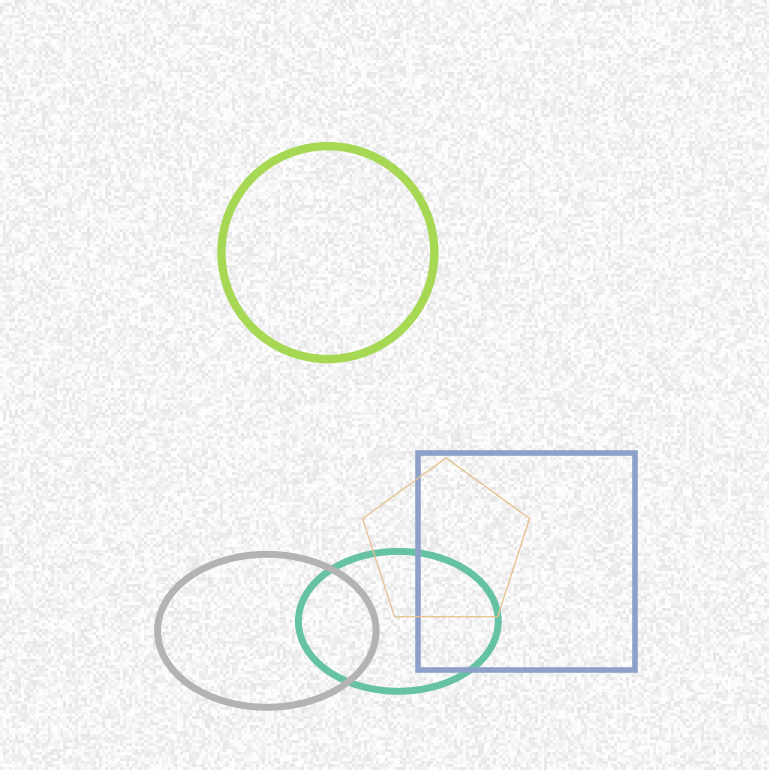[{"shape": "oval", "thickness": 2.5, "radius": 0.65, "center": [0.517, 0.193]}, {"shape": "square", "thickness": 2, "radius": 0.71, "center": [0.684, 0.271]}, {"shape": "circle", "thickness": 3, "radius": 0.69, "center": [0.426, 0.672]}, {"shape": "pentagon", "thickness": 0.5, "radius": 0.57, "center": [0.579, 0.291]}, {"shape": "oval", "thickness": 2.5, "radius": 0.71, "center": [0.347, 0.181]}]